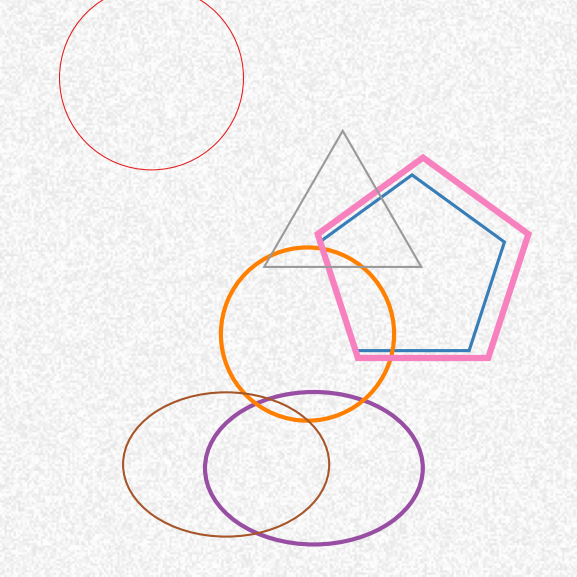[{"shape": "circle", "thickness": 0.5, "radius": 0.8, "center": [0.262, 0.864]}, {"shape": "pentagon", "thickness": 1.5, "radius": 0.84, "center": [0.713, 0.528]}, {"shape": "oval", "thickness": 2, "radius": 0.94, "center": [0.544, 0.188]}, {"shape": "circle", "thickness": 2, "radius": 0.75, "center": [0.532, 0.421]}, {"shape": "oval", "thickness": 1, "radius": 0.89, "center": [0.392, 0.195]}, {"shape": "pentagon", "thickness": 3, "radius": 0.96, "center": [0.733, 0.534]}, {"shape": "triangle", "thickness": 1, "radius": 0.79, "center": [0.593, 0.615]}]